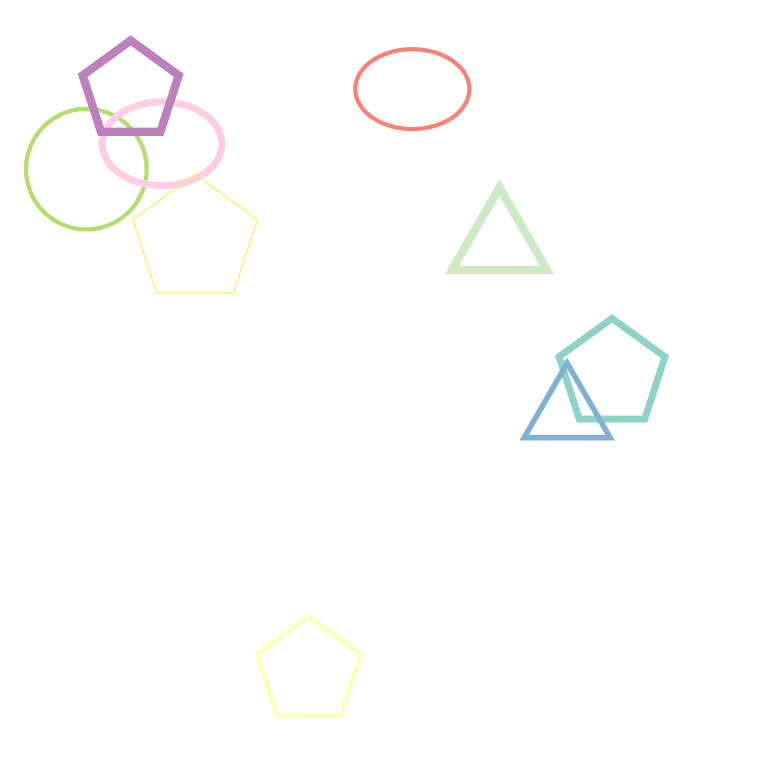[{"shape": "pentagon", "thickness": 2.5, "radius": 0.36, "center": [0.795, 0.514]}, {"shape": "pentagon", "thickness": 1.5, "radius": 0.35, "center": [0.401, 0.128]}, {"shape": "oval", "thickness": 1.5, "radius": 0.37, "center": [0.535, 0.884]}, {"shape": "triangle", "thickness": 2, "radius": 0.32, "center": [0.737, 0.464]}, {"shape": "circle", "thickness": 1.5, "radius": 0.39, "center": [0.112, 0.78]}, {"shape": "oval", "thickness": 2.5, "radius": 0.39, "center": [0.21, 0.813]}, {"shape": "pentagon", "thickness": 3, "radius": 0.33, "center": [0.17, 0.882]}, {"shape": "triangle", "thickness": 3, "radius": 0.36, "center": [0.649, 0.685]}, {"shape": "pentagon", "thickness": 0.5, "radius": 0.43, "center": [0.253, 0.689]}]